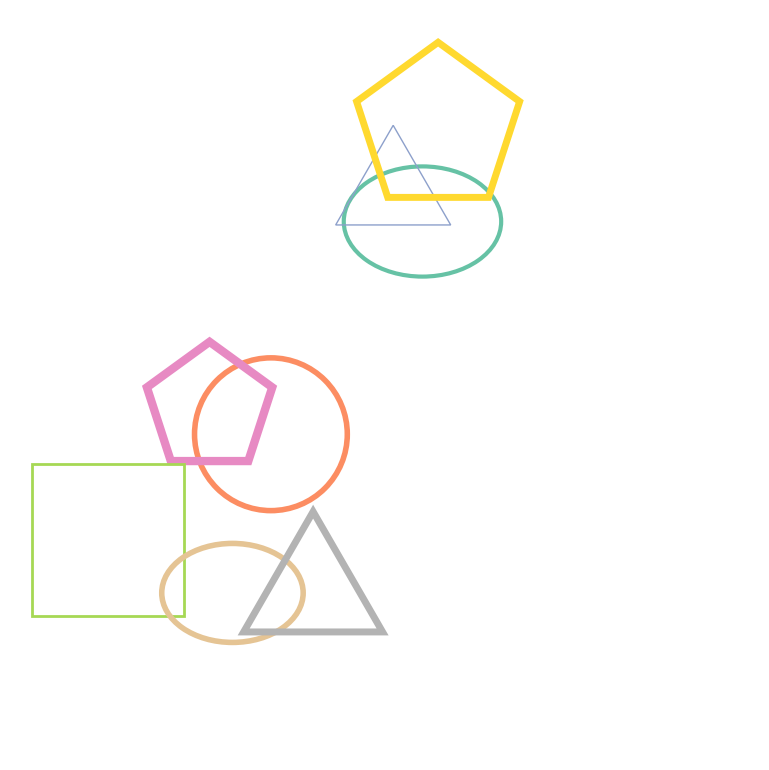[{"shape": "oval", "thickness": 1.5, "radius": 0.51, "center": [0.549, 0.712]}, {"shape": "circle", "thickness": 2, "radius": 0.5, "center": [0.352, 0.436]}, {"shape": "triangle", "thickness": 0.5, "radius": 0.43, "center": [0.511, 0.751]}, {"shape": "pentagon", "thickness": 3, "radius": 0.43, "center": [0.272, 0.47]}, {"shape": "square", "thickness": 1, "radius": 0.49, "center": [0.14, 0.299]}, {"shape": "pentagon", "thickness": 2.5, "radius": 0.56, "center": [0.569, 0.834]}, {"shape": "oval", "thickness": 2, "radius": 0.46, "center": [0.302, 0.23]}, {"shape": "triangle", "thickness": 2.5, "radius": 0.52, "center": [0.407, 0.231]}]